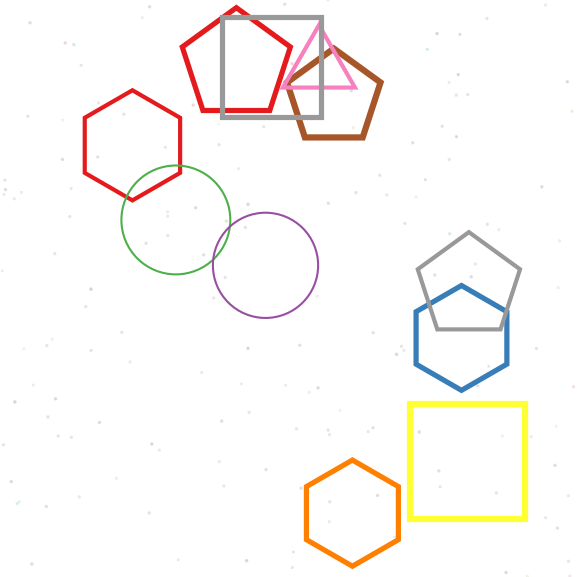[{"shape": "pentagon", "thickness": 2.5, "radius": 0.49, "center": [0.409, 0.887]}, {"shape": "hexagon", "thickness": 2, "radius": 0.48, "center": [0.229, 0.747]}, {"shape": "hexagon", "thickness": 2.5, "radius": 0.45, "center": [0.799, 0.414]}, {"shape": "circle", "thickness": 1, "radius": 0.47, "center": [0.305, 0.618]}, {"shape": "circle", "thickness": 1, "radius": 0.46, "center": [0.46, 0.54]}, {"shape": "hexagon", "thickness": 2.5, "radius": 0.46, "center": [0.61, 0.111]}, {"shape": "square", "thickness": 3, "radius": 0.5, "center": [0.81, 0.2]}, {"shape": "pentagon", "thickness": 3, "radius": 0.43, "center": [0.578, 0.83]}, {"shape": "triangle", "thickness": 2, "radius": 0.36, "center": [0.552, 0.884]}, {"shape": "square", "thickness": 2.5, "radius": 0.43, "center": [0.47, 0.883]}, {"shape": "pentagon", "thickness": 2, "radius": 0.47, "center": [0.812, 0.504]}]